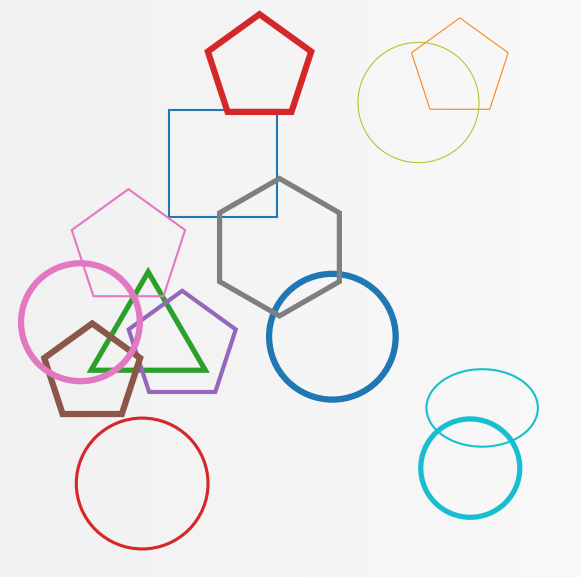[{"shape": "square", "thickness": 1, "radius": 0.46, "center": [0.384, 0.716]}, {"shape": "circle", "thickness": 3, "radius": 0.54, "center": [0.572, 0.416]}, {"shape": "pentagon", "thickness": 0.5, "radius": 0.44, "center": [0.791, 0.881]}, {"shape": "triangle", "thickness": 2.5, "radius": 0.57, "center": [0.255, 0.415]}, {"shape": "circle", "thickness": 1.5, "radius": 0.57, "center": [0.245, 0.162]}, {"shape": "pentagon", "thickness": 3, "radius": 0.47, "center": [0.447, 0.881]}, {"shape": "pentagon", "thickness": 2, "radius": 0.48, "center": [0.313, 0.399]}, {"shape": "pentagon", "thickness": 3, "radius": 0.43, "center": [0.159, 0.352]}, {"shape": "pentagon", "thickness": 1, "radius": 0.51, "center": [0.221, 0.569]}, {"shape": "circle", "thickness": 3, "radius": 0.51, "center": [0.138, 0.441]}, {"shape": "hexagon", "thickness": 2.5, "radius": 0.59, "center": [0.481, 0.571]}, {"shape": "circle", "thickness": 0.5, "radius": 0.52, "center": [0.72, 0.822]}, {"shape": "circle", "thickness": 2.5, "radius": 0.43, "center": [0.809, 0.189]}, {"shape": "oval", "thickness": 1, "radius": 0.48, "center": [0.83, 0.293]}]